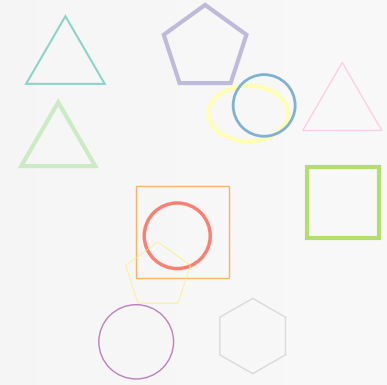[{"shape": "triangle", "thickness": 1.5, "radius": 0.59, "center": [0.169, 0.841]}, {"shape": "oval", "thickness": 3, "radius": 0.51, "center": [0.641, 0.705]}, {"shape": "pentagon", "thickness": 3, "radius": 0.56, "center": [0.529, 0.875]}, {"shape": "circle", "thickness": 2.5, "radius": 0.43, "center": [0.457, 0.388]}, {"shape": "circle", "thickness": 2, "radius": 0.4, "center": [0.682, 0.726]}, {"shape": "square", "thickness": 1, "radius": 0.6, "center": [0.47, 0.397]}, {"shape": "square", "thickness": 3, "radius": 0.46, "center": [0.885, 0.475]}, {"shape": "triangle", "thickness": 1, "radius": 0.59, "center": [0.883, 0.72]}, {"shape": "hexagon", "thickness": 1, "radius": 0.49, "center": [0.652, 0.127]}, {"shape": "circle", "thickness": 1, "radius": 0.48, "center": [0.351, 0.112]}, {"shape": "triangle", "thickness": 3, "radius": 0.55, "center": [0.15, 0.624]}, {"shape": "pentagon", "thickness": 0.5, "radius": 0.44, "center": [0.408, 0.284]}]